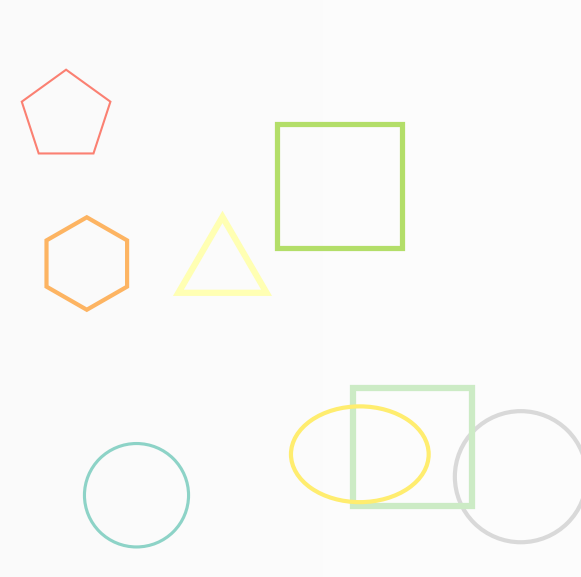[{"shape": "circle", "thickness": 1.5, "radius": 0.45, "center": [0.235, 0.142]}, {"shape": "triangle", "thickness": 3, "radius": 0.44, "center": [0.383, 0.536]}, {"shape": "pentagon", "thickness": 1, "radius": 0.4, "center": [0.114, 0.798]}, {"shape": "hexagon", "thickness": 2, "radius": 0.4, "center": [0.149, 0.543]}, {"shape": "square", "thickness": 2.5, "radius": 0.53, "center": [0.584, 0.677]}, {"shape": "circle", "thickness": 2, "radius": 0.57, "center": [0.896, 0.174]}, {"shape": "square", "thickness": 3, "radius": 0.51, "center": [0.71, 0.225]}, {"shape": "oval", "thickness": 2, "radius": 0.59, "center": [0.619, 0.213]}]